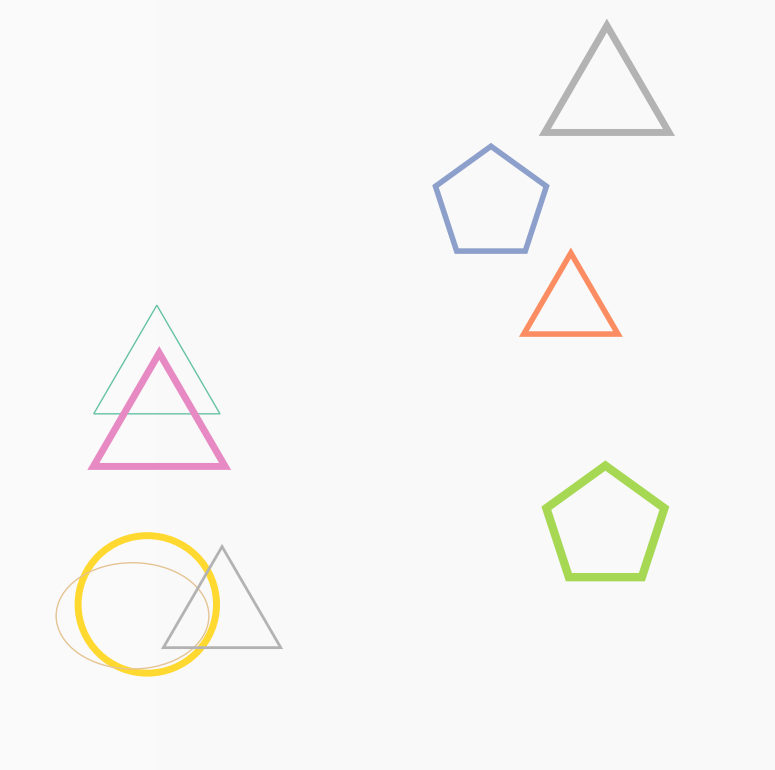[{"shape": "triangle", "thickness": 0.5, "radius": 0.47, "center": [0.202, 0.51]}, {"shape": "triangle", "thickness": 2, "radius": 0.35, "center": [0.737, 0.601]}, {"shape": "pentagon", "thickness": 2, "radius": 0.38, "center": [0.633, 0.735]}, {"shape": "triangle", "thickness": 2.5, "radius": 0.49, "center": [0.205, 0.443]}, {"shape": "pentagon", "thickness": 3, "radius": 0.4, "center": [0.781, 0.315]}, {"shape": "circle", "thickness": 2.5, "radius": 0.45, "center": [0.19, 0.215]}, {"shape": "oval", "thickness": 0.5, "radius": 0.49, "center": [0.171, 0.2]}, {"shape": "triangle", "thickness": 2.5, "radius": 0.46, "center": [0.783, 0.874]}, {"shape": "triangle", "thickness": 1, "radius": 0.44, "center": [0.287, 0.203]}]